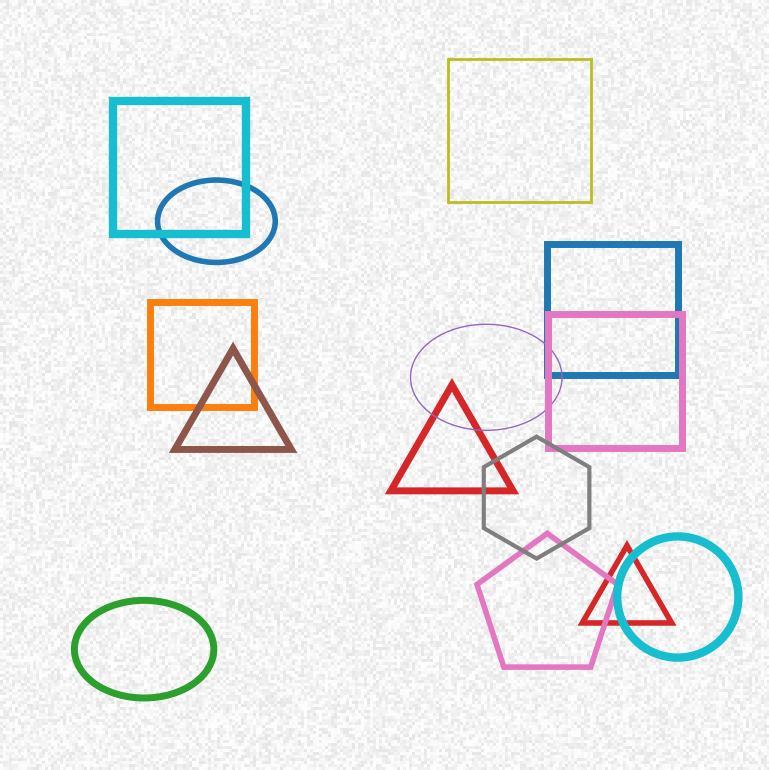[{"shape": "oval", "thickness": 2, "radius": 0.38, "center": [0.281, 0.713]}, {"shape": "square", "thickness": 2.5, "radius": 0.42, "center": [0.796, 0.598]}, {"shape": "square", "thickness": 2.5, "radius": 0.34, "center": [0.262, 0.539]}, {"shape": "oval", "thickness": 2.5, "radius": 0.45, "center": [0.187, 0.157]}, {"shape": "triangle", "thickness": 2.5, "radius": 0.46, "center": [0.587, 0.408]}, {"shape": "triangle", "thickness": 2, "radius": 0.34, "center": [0.814, 0.224]}, {"shape": "oval", "thickness": 0.5, "radius": 0.49, "center": [0.632, 0.51]}, {"shape": "triangle", "thickness": 2.5, "radius": 0.44, "center": [0.303, 0.46]}, {"shape": "pentagon", "thickness": 2, "radius": 0.48, "center": [0.711, 0.211]}, {"shape": "square", "thickness": 2.5, "radius": 0.43, "center": [0.799, 0.506]}, {"shape": "hexagon", "thickness": 1.5, "radius": 0.4, "center": [0.697, 0.354]}, {"shape": "square", "thickness": 1, "radius": 0.46, "center": [0.675, 0.831]}, {"shape": "square", "thickness": 3, "radius": 0.43, "center": [0.233, 0.782]}, {"shape": "circle", "thickness": 3, "radius": 0.39, "center": [0.88, 0.225]}]